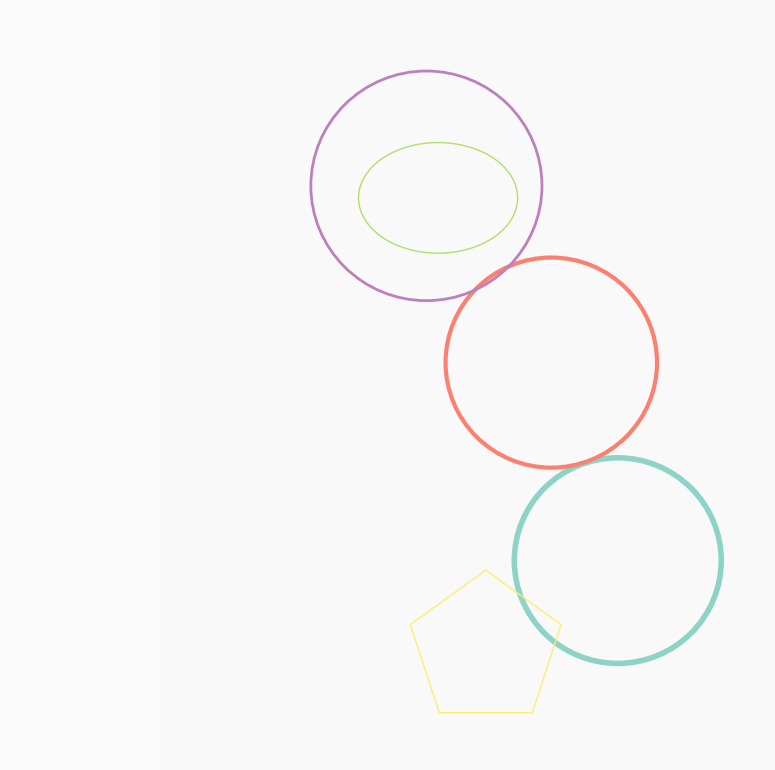[{"shape": "circle", "thickness": 2, "radius": 0.67, "center": [0.797, 0.272]}, {"shape": "circle", "thickness": 1.5, "radius": 0.68, "center": [0.711, 0.529]}, {"shape": "oval", "thickness": 0.5, "radius": 0.51, "center": [0.565, 0.743]}, {"shape": "circle", "thickness": 1, "radius": 0.75, "center": [0.55, 0.759]}, {"shape": "pentagon", "thickness": 0.5, "radius": 0.51, "center": [0.627, 0.157]}]